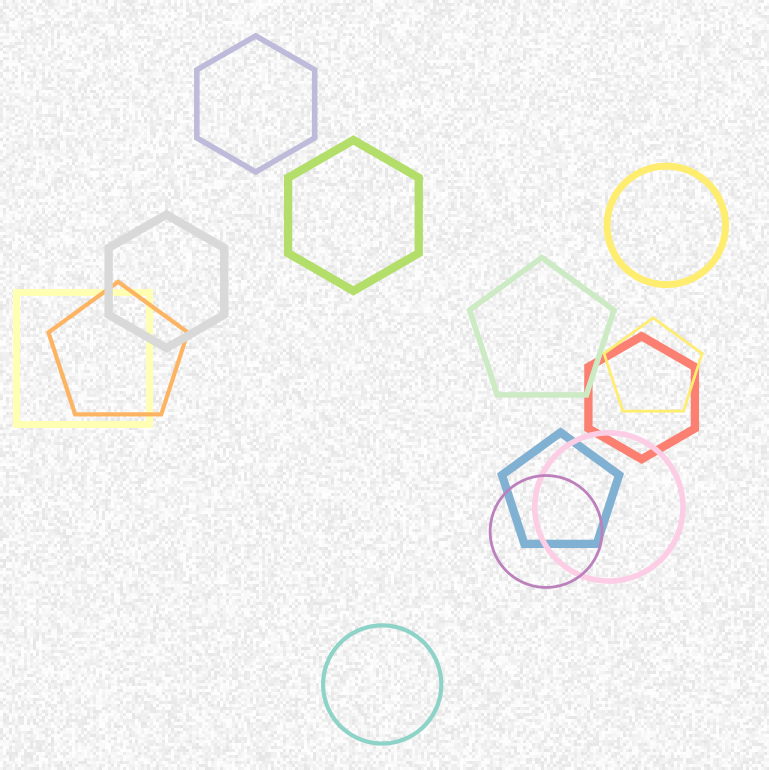[{"shape": "circle", "thickness": 1.5, "radius": 0.38, "center": [0.496, 0.111]}, {"shape": "square", "thickness": 2.5, "radius": 0.43, "center": [0.107, 0.535]}, {"shape": "hexagon", "thickness": 2, "radius": 0.44, "center": [0.332, 0.865]}, {"shape": "hexagon", "thickness": 3, "radius": 0.4, "center": [0.833, 0.483]}, {"shape": "pentagon", "thickness": 3, "radius": 0.4, "center": [0.728, 0.358]}, {"shape": "pentagon", "thickness": 1.5, "radius": 0.48, "center": [0.153, 0.539]}, {"shape": "hexagon", "thickness": 3, "radius": 0.49, "center": [0.459, 0.72]}, {"shape": "circle", "thickness": 2, "radius": 0.48, "center": [0.791, 0.342]}, {"shape": "hexagon", "thickness": 3, "radius": 0.43, "center": [0.216, 0.635]}, {"shape": "circle", "thickness": 1, "radius": 0.36, "center": [0.709, 0.31]}, {"shape": "pentagon", "thickness": 2, "radius": 0.49, "center": [0.704, 0.567]}, {"shape": "pentagon", "thickness": 1, "radius": 0.33, "center": [0.848, 0.52]}, {"shape": "circle", "thickness": 2.5, "radius": 0.38, "center": [0.865, 0.707]}]